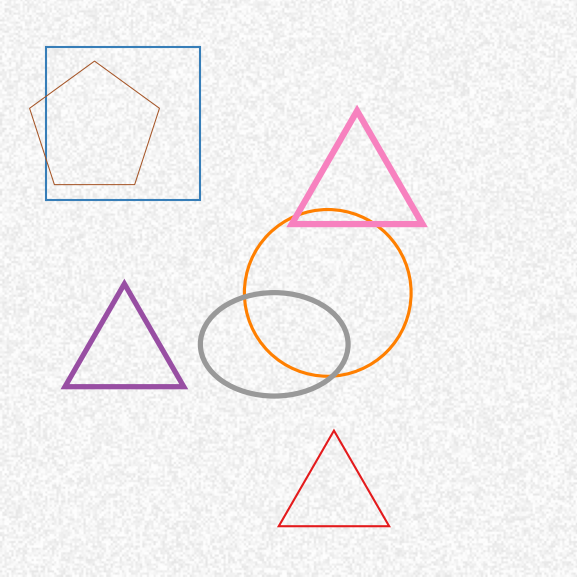[{"shape": "triangle", "thickness": 1, "radius": 0.55, "center": [0.578, 0.143]}, {"shape": "square", "thickness": 1, "radius": 0.66, "center": [0.213, 0.785]}, {"shape": "triangle", "thickness": 2.5, "radius": 0.59, "center": [0.215, 0.389]}, {"shape": "circle", "thickness": 1.5, "radius": 0.72, "center": [0.568, 0.492]}, {"shape": "pentagon", "thickness": 0.5, "radius": 0.59, "center": [0.164, 0.775]}, {"shape": "triangle", "thickness": 3, "radius": 0.65, "center": [0.618, 0.676]}, {"shape": "oval", "thickness": 2.5, "radius": 0.64, "center": [0.475, 0.403]}]